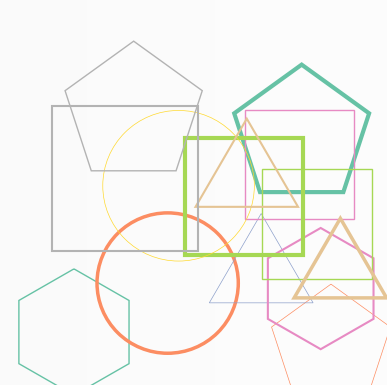[{"shape": "pentagon", "thickness": 3, "radius": 0.92, "center": [0.778, 0.649]}, {"shape": "hexagon", "thickness": 1, "radius": 0.82, "center": [0.191, 0.138]}, {"shape": "pentagon", "thickness": 0.5, "radius": 0.81, "center": [0.854, 0.101]}, {"shape": "circle", "thickness": 2.5, "radius": 0.91, "center": [0.433, 0.265]}, {"shape": "triangle", "thickness": 0.5, "radius": 0.77, "center": [0.674, 0.291]}, {"shape": "square", "thickness": 1, "radius": 0.71, "center": [0.773, 0.572]}, {"shape": "hexagon", "thickness": 1.5, "radius": 0.79, "center": [0.828, 0.25]}, {"shape": "square", "thickness": 3, "radius": 0.76, "center": [0.63, 0.489]}, {"shape": "square", "thickness": 1, "radius": 0.71, "center": [0.818, 0.419]}, {"shape": "circle", "thickness": 0.5, "radius": 0.98, "center": [0.461, 0.518]}, {"shape": "triangle", "thickness": 2.5, "radius": 0.69, "center": [0.878, 0.295]}, {"shape": "triangle", "thickness": 1.5, "radius": 0.76, "center": [0.637, 0.539]}, {"shape": "square", "thickness": 1.5, "radius": 0.94, "center": [0.322, 0.537]}, {"shape": "pentagon", "thickness": 1, "radius": 0.93, "center": [0.345, 0.707]}]